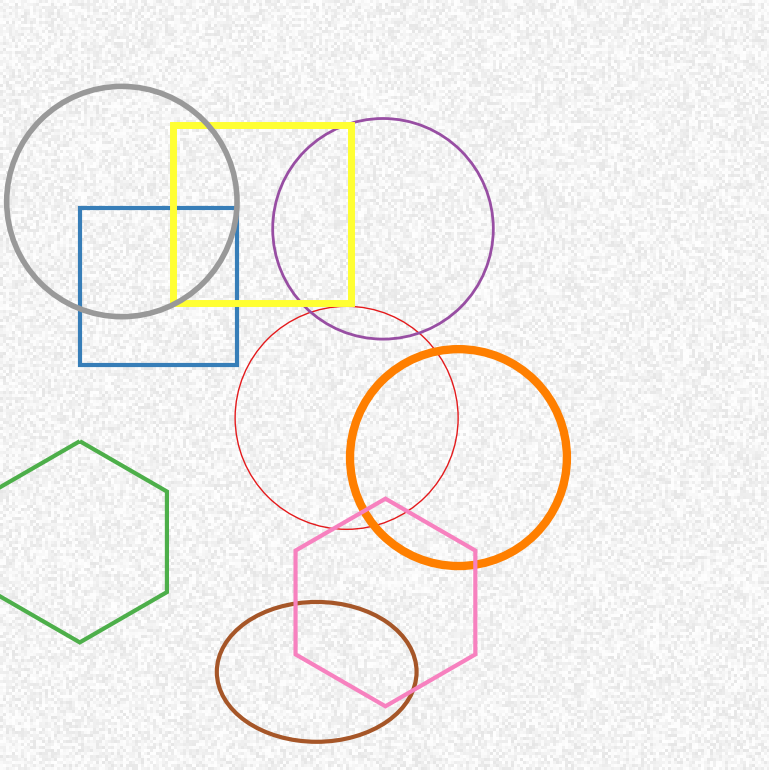[{"shape": "circle", "thickness": 0.5, "radius": 0.72, "center": [0.45, 0.457]}, {"shape": "square", "thickness": 1.5, "radius": 0.51, "center": [0.205, 0.627]}, {"shape": "hexagon", "thickness": 1.5, "radius": 0.65, "center": [0.104, 0.296]}, {"shape": "circle", "thickness": 1, "radius": 0.72, "center": [0.497, 0.703]}, {"shape": "circle", "thickness": 3, "radius": 0.7, "center": [0.595, 0.406]}, {"shape": "square", "thickness": 2.5, "radius": 0.58, "center": [0.34, 0.722]}, {"shape": "oval", "thickness": 1.5, "radius": 0.65, "center": [0.411, 0.127]}, {"shape": "hexagon", "thickness": 1.5, "radius": 0.67, "center": [0.501, 0.218]}, {"shape": "circle", "thickness": 2, "radius": 0.75, "center": [0.158, 0.738]}]